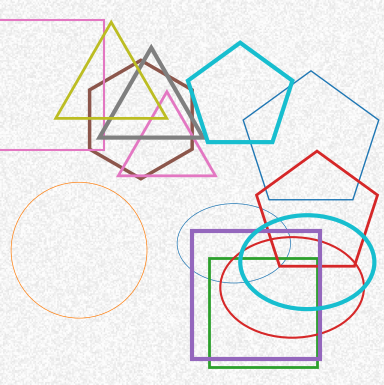[{"shape": "oval", "thickness": 0.5, "radius": 0.74, "center": [0.607, 0.368]}, {"shape": "pentagon", "thickness": 1, "radius": 0.93, "center": [0.808, 0.631]}, {"shape": "circle", "thickness": 0.5, "radius": 0.88, "center": [0.205, 0.35]}, {"shape": "square", "thickness": 2, "radius": 0.7, "center": [0.683, 0.189]}, {"shape": "oval", "thickness": 1.5, "radius": 0.93, "center": [0.759, 0.253]}, {"shape": "pentagon", "thickness": 2, "radius": 0.83, "center": [0.823, 0.442]}, {"shape": "square", "thickness": 3, "radius": 0.83, "center": [0.664, 0.233]}, {"shape": "hexagon", "thickness": 2.5, "radius": 0.77, "center": [0.366, 0.69]}, {"shape": "square", "thickness": 1.5, "radius": 0.85, "center": [0.1, 0.778]}, {"shape": "triangle", "thickness": 2, "radius": 0.73, "center": [0.433, 0.616]}, {"shape": "triangle", "thickness": 3, "radius": 0.78, "center": [0.393, 0.72]}, {"shape": "triangle", "thickness": 2, "radius": 0.83, "center": [0.289, 0.776]}, {"shape": "pentagon", "thickness": 3, "radius": 0.71, "center": [0.624, 0.746]}, {"shape": "oval", "thickness": 3, "radius": 0.87, "center": [0.798, 0.319]}]